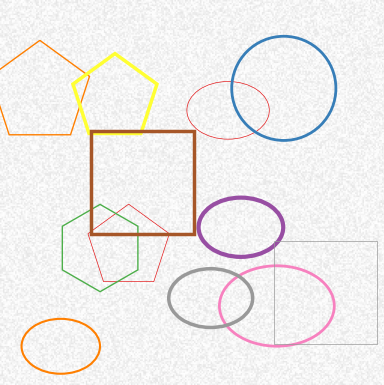[{"shape": "pentagon", "thickness": 0.5, "radius": 0.56, "center": [0.334, 0.359]}, {"shape": "oval", "thickness": 0.5, "radius": 0.54, "center": [0.592, 0.713]}, {"shape": "circle", "thickness": 2, "radius": 0.68, "center": [0.737, 0.771]}, {"shape": "hexagon", "thickness": 1, "radius": 0.57, "center": [0.26, 0.356]}, {"shape": "oval", "thickness": 3, "radius": 0.55, "center": [0.626, 0.41]}, {"shape": "oval", "thickness": 1.5, "radius": 0.51, "center": [0.158, 0.101]}, {"shape": "pentagon", "thickness": 1, "radius": 0.68, "center": [0.103, 0.76]}, {"shape": "pentagon", "thickness": 2.5, "radius": 0.57, "center": [0.299, 0.746]}, {"shape": "square", "thickness": 2.5, "radius": 0.67, "center": [0.37, 0.527]}, {"shape": "oval", "thickness": 2, "radius": 0.75, "center": [0.719, 0.205]}, {"shape": "oval", "thickness": 2.5, "radius": 0.55, "center": [0.547, 0.226]}, {"shape": "square", "thickness": 0.5, "radius": 0.67, "center": [0.845, 0.24]}]